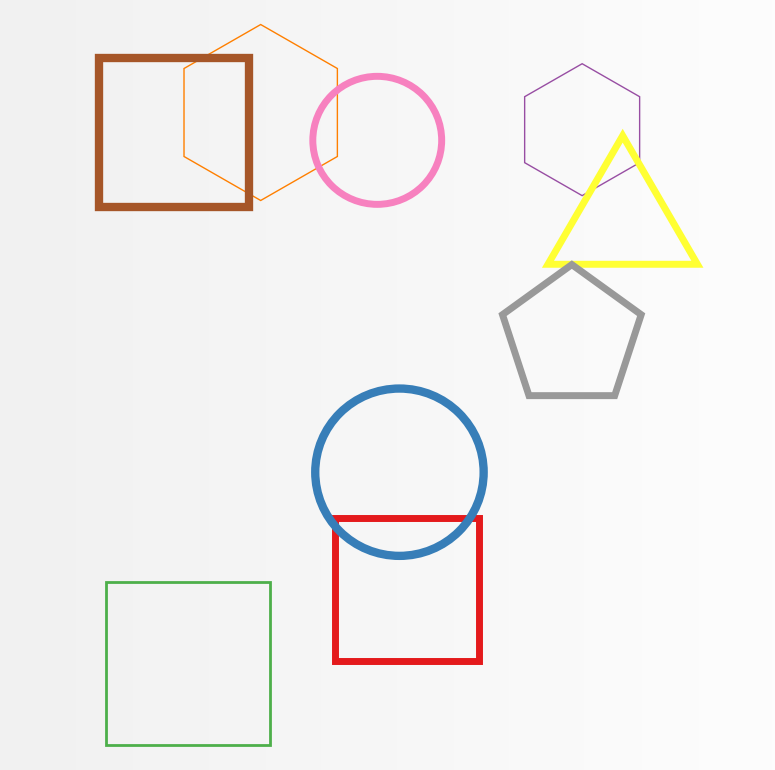[{"shape": "square", "thickness": 2.5, "radius": 0.47, "center": [0.525, 0.235]}, {"shape": "circle", "thickness": 3, "radius": 0.54, "center": [0.515, 0.387]}, {"shape": "square", "thickness": 1, "radius": 0.53, "center": [0.242, 0.138]}, {"shape": "hexagon", "thickness": 0.5, "radius": 0.43, "center": [0.751, 0.832]}, {"shape": "hexagon", "thickness": 0.5, "radius": 0.57, "center": [0.336, 0.854]}, {"shape": "triangle", "thickness": 2.5, "radius": 0.56, "center": [0.803, 0.712]}, {"shape": "square", "thickness": 3, "radius": 0.48, "center": [0.224, 0.828]}, {"shape": "circle", "thickness": 2.5, "radius": 0.42, "center": [0.487, 0.818]}, {"shape": "pentagon", "thickness": 2.5, "radius": 0.47, "center": [0.738, 0.562]}]